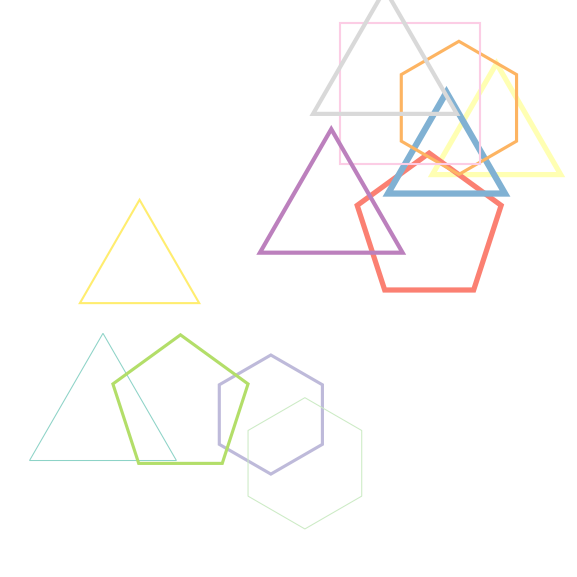[{"shape": "triangle", "thickness": 0.5, "radius": 0.73, "center": [0.178, 0.275]}, {"shape": "triangle", "thickness": 2.5, "radius": 0.64, "center": [0.86, 0.761]}, {"shape": "hexagon", "thickness": 1.5, "radius": 0.52, "center": [0.469, 0.281]}, {"shape": "pentagon", "thickness": 2.5, "radius": 0.66, "center": [0.743, 0.603]}, {"shape": "triangle", "thickness": 3, "radius": 0.58, "center": [0.773, 0.722]}, {"shape": "hexagon", "thickness": 1.5, "radius": 0.58, "center": [0.795, 0.812]}, {"shape": "pentagon", "thickness": 1.5, "radius": 0.62, "center": [0.313, 0.296]}, {"shape": "square", "thickness": 1, "radius": 0.61, "center": [0.71, 0.837]}, {"shape": "triangle", "thickness": 2, "radius": 0.72, "center": [0.667, 0.874]}, {"shape": "triangle", "thickness": 2, "radius": 0.71, "center": [0.574, 0.633]}, {"shape": "hexagon", "thickness": 0.5, "radius": 0.57, "center": [0.528, 0.197]}, {"shape": "triangle", "thickness": 1, "radius": 0.6, "center": [0.242, 0.534]}]